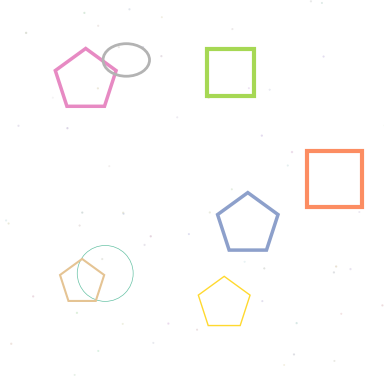[{"shape": "circle", "thickness": 0.5, "radius": 0.36, "center": [0.273, 0.29]}, {"shape": "square", "thickness": 3, "radius": 0.36, "center": [0.869, 0.536]}, {"shape": "pentagon", "thickness": 2.5, "radius": 0.41, "center": [0.644, 0.417]}, {"shape": "pentagon", "thickness": 2.5, "radius": 0.41, "center": [0.223, 0.791]}, {"shape": "square", "thickness": 3, "radius": 0.3, "center": [0.598, 0.813]}, {"shape": "pentagon", "thickness": 1, "radius": 0.35, "center": [0.582, 0.212]}, {"shape": "pentagon", "thickness": 1.5, "radius": 0.3, "center": [0.213, 0.267]}, {"shape": "oval", "thickness": 2, "radius": 0.3, "center": [0.328, 0.844]}]